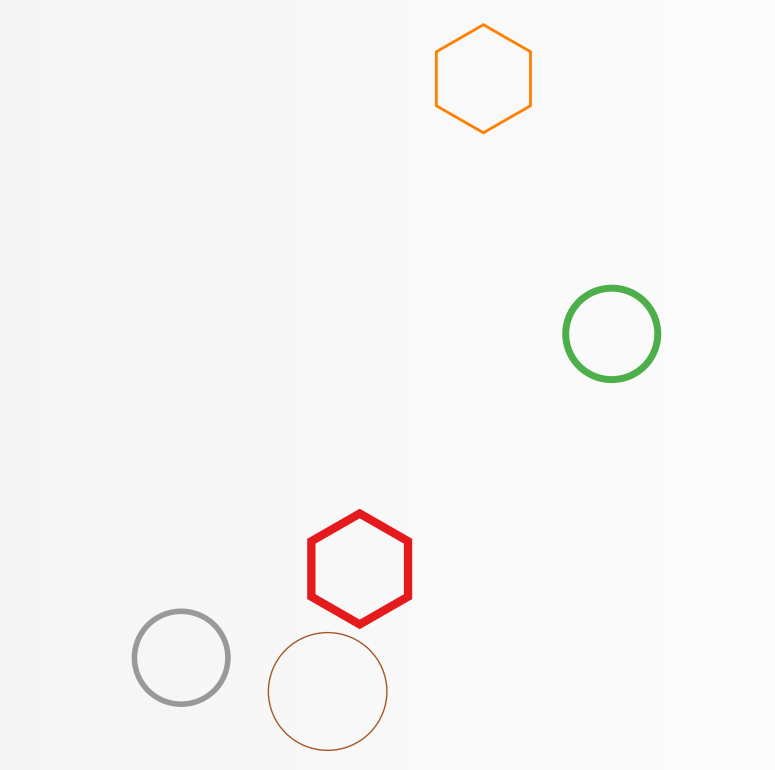[{"shape": "hexagon", "thickness": 3, "radius": 0.36, "center": [0.464, 0.261]}, {"shape": "circle", "thickness": 2.5, "radius": 0.3, "center": [0.789, 0.566]}, {"shape": "hexagon", "thickness": 1, "radius": 0.35, "center": [0.624, 0.898]}, {"shape": "circle", "thickness": 0.5, "radius": 0.38, "center": [0.423, 0.102]}, {"shape": "circle", "thickness": 2, "radius": 0.3, "center": [0.234, 0.146]}]